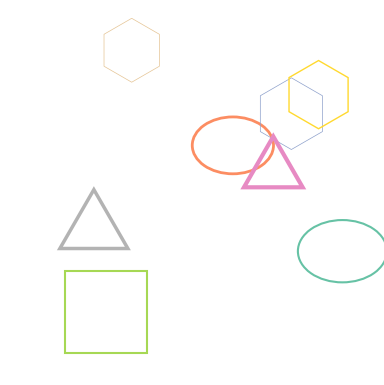[{"shape": "oval", "thickness": 1.5, "radius": 0.58, "center": [0.889, 0.348]}, {"shape": "oval", "thickness": 2, "radius": 0.53, "center": [0.605, 0.622]}, {"shape": "hexagon", "thickness": 0.5, "radius": 0.47, "center": [0.757, 0.705]}, {"shape": "triangle", "thickness": 3, "radius": 0.44, "center": [0.71, 0.558]}, {"shape": "square", "thickness": 1.5, "radius": 0.53, "center": [0.276, 0.19]}, {"shape": "hexagon", "thickness": 1, "radius": 0.44, "center": [0.827, 0.754]}, {"shape": "hexagon", "thickness": 0.5, "radius": 0.42, "center": [0.342, 0.869]}, {"shape": "triangle", "thickness": 2.5, "radius": 0.51, "center": [0.244, 0.405]}]